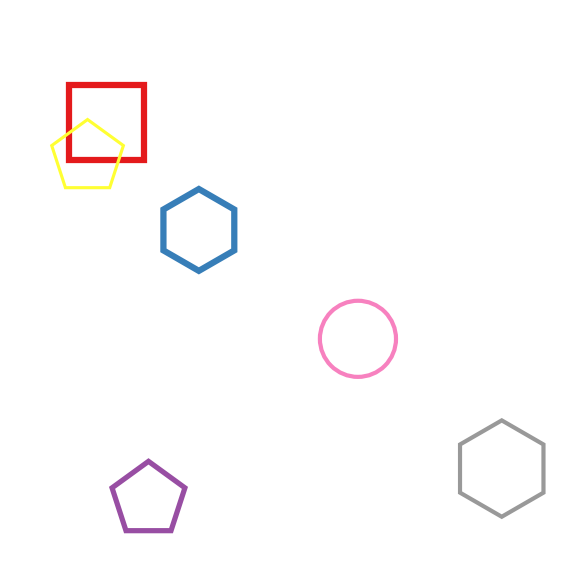[{"shape": "square", "thickness": 3, "radius": 0.32, "center": [0.184, 0.786]}, {"shape": "hexagon", "thickness": 3, "radius": 0.35, "center": [0.344, 0.601]}, {"shape": "pentagon", "thickness": 2.5, "radius": 0.33, "center": [0.257, 0.134]}, {"shape": "pentagon", "thickness": 1.5, "radius": 0.33, "center": [0.152, 0.727]}, {"shape": "circle", "thickness": 2, "radius": 0.33, "center": [0.62, 0.412]}, {"shape": "hexagon", "thickness": 2, "radius": 0.42, "center": [0.869, 0.188]}]